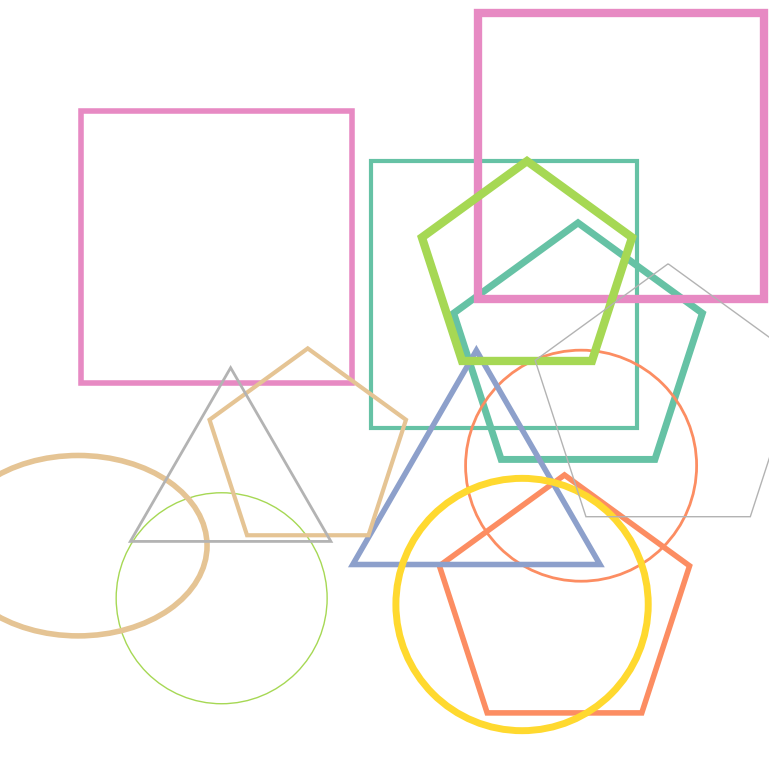[{"shape": "square", "thickness": 1.5, "radius": 0.87, "center": [0.655, 0.617]}, {"shape": "pentagon", "thickness": 2.5, "radius": 0.85, "center": [0.751, 0.541]}, {"shape": "circle", "thickness": 1, "radius": 0.75, "center": [0.755, 0.395]}, {"shape": "pentagon", "thickness": 2, "radius": 0.85, "center": [0.733, 0.212]}, {"shape": "triangle", "thickness": 2, "radius": 0.93, "center": [0.619, 0.36]}, {"shape": "square", "thickness": 3, "radius": 0.93, "center": [0.806, 0.797]}, {"shape": "square", "thickness": 2, "radius": 0.88, "center": [0.281, 0.679]}, {"shape": "circle", "thickness": 0.5, "radius": 0.68, "center": [0.288, 0.223]}, {"shape": "pentagon", "thickness": 3, "radius": 0.72, "center": [0.684, 0.647]}, {"shape": "circle", "thickness": 2.5, "radius": 0.82, "center": [0.678, 0.215]}, {"shape": "oval", "thickness": 2, "radius": 0.84, "center": [0.102, 0.291]}, {"shape": "pentagon", "thickness": 1.5, "radius": 0.67, "center": [0.4, 0.413]}, {"shape": "pentagon", "thickness": 0.5, "radius": 0.91, "center": [0.868, 0.476]}, {"shape": "triangle", "thickness": 1, "radius": 0.75, "center": [0.3, 0.372]}]